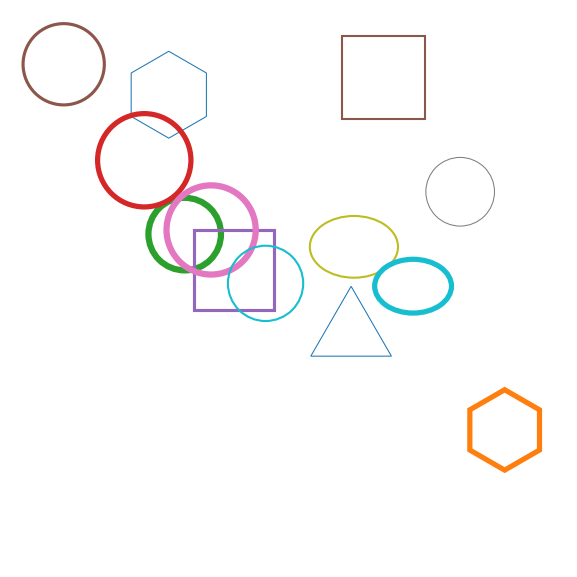[{"shape": "hexagon", "thickness": 0.5, "radius": 0.38, "center": [0.292, 0.835]}, {"shape": "triangle", "thickness": 0.5, "radius": 0.4, "center": [0.608, 0.423]}, {"shape": "hexagon", "thickness": 2.5, "radius": 0.35, "center": [0.874, 0.255]}, {"shape": "circle", "thickness": 3, "radius": 0.31, "center": [0.32, 0.594]}, {"shape": "circle", "thickness": 2.5, "radius": 0.4, "center": [0.25, 0.722]}, {"shape": "square", "thickness": 1.5, "radius": 0.35, "center": [0.405, 0.531]}, {"shape": "circle", "thickness": 1.5, "radius": 0.35, "center": [0.11, 0.888]}, {"shape": "square", "thickness": 1, "radius": 0.36, "center": [0.664, 0.866]}, {"shape": "circle", "thickness": 3, "radius": 0.39, "center": [0.366, 0.601]}, {"shape": "circle", "thickness": 0.5, "radius": 0.3, "center": [0.797, 0.667]}, {"shape": "oval", "thickness": 1, "radius": 0.38, "center": [0.613, 0.572]}, {"shape": "circle", "thickness": 1, "radius": 0.33, "center": [0.46, 0.508]}, {"shape": "oval", "thickness": 2.5, "radius": 0.33, "center": [0.715, 0.504]}]